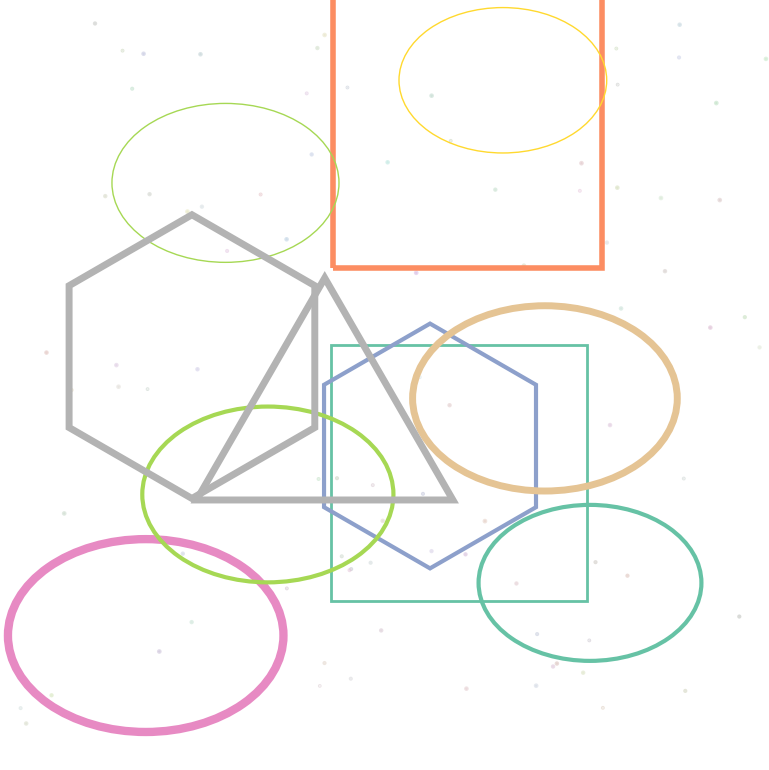[{"shape": "square", "thickness": 1, "radius": 0.83, "center": [0.596, 0.386]}, {"shape": "oval", "thickness": 1.5, "radius": 0.72, "center": [0.766, 0.243]}, {"shape": "square", "thickness": 2, "radius": 0.88, "center": [0.607, 0.828]}, {"shape": "hexagon", "thickness": 1.5, "radius": 0.79, "center": [0.558, 0.421]}, {"shape": "oval", "thickness": 3, "radius": 0.89, "center": [0.189, 0.175]}, {"shape": "oval", "thickness": 1.5, "radius": 0.82, "center": [0.348, 0.358]}, {"shape": "oval", "thickness": 0.5, "radius": 0.74, "center": [0.293, 0.762]}, {"shape": "oval", "thickness": 0.5, "radius": 0.67, "center": [0.653, 0.896]}, {"shape": "oval", "thickness": 2.5, "radius": 0.86, "center": [0.708, 0.483]}, {"shape": "triangle", "thickness": 2.5, "radius": 0.96, "center": [0.422, 0.447]}, {"shape": "hexagon", "thickness": 2.5, "radius": 0.92, "center": [0.249, 0.537]}]